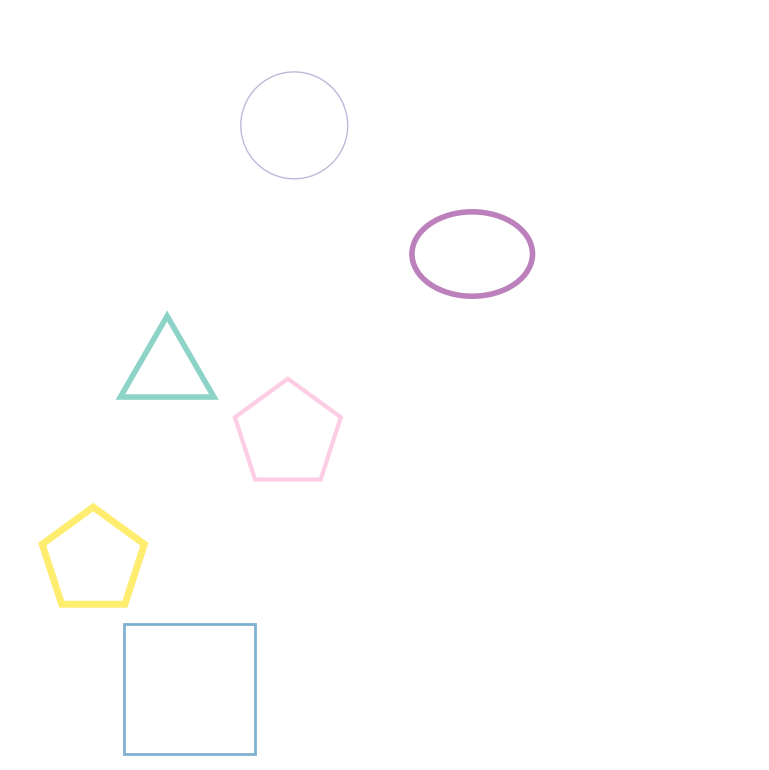[{"shape": "triangle", "thickness": 2, "radius": 0.35, "center": [0.217, 0.519]}, {"shape": "circle", "thickness": 0.5, "radius": 0.35, "center": [0.382, 0.837]}, {"shape": "square", "thickness": 1, "radius": 0.42, "center": [0.246, 0.105]}, {"shape": "pentagon", "thickness": 1.5, "radius": 0.36, "center": [0.374, 0.436]}, {"shape": "oval", "thickness": 2, "radius": 0.39, "center": [0.613, 0.67]}, {"shape": "pentagon", "thickness": 2.5, "radius": 0.35, "center": [0.121, 0.272]}]